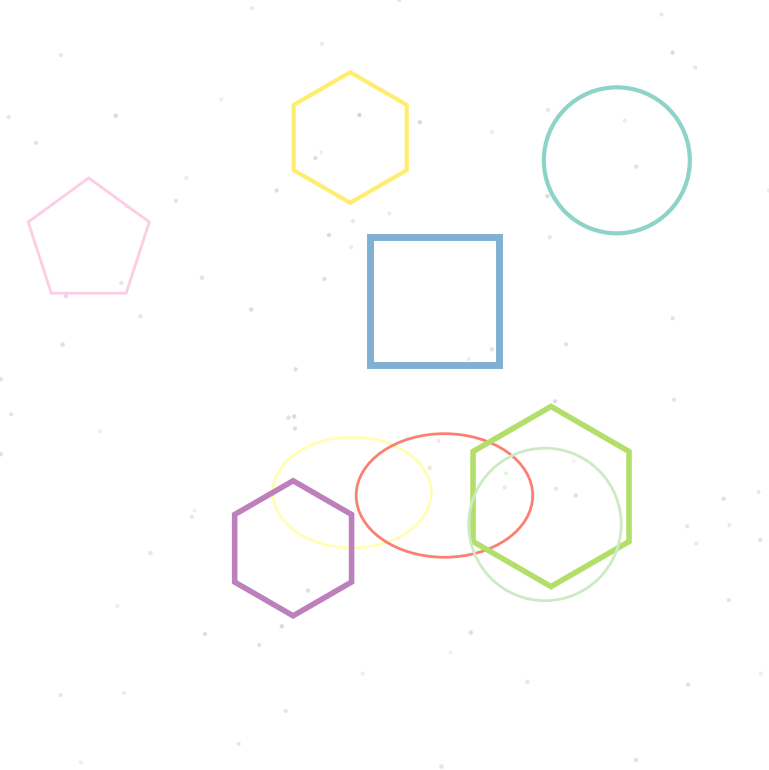[{"shape": "circle", "thickness": 1.5, "radius": 0.47, "center": [0.801, 0.792]}, {"shape": "oval", "thickness": 1, "radius": 0.51, "center": [0.457, 0.36]}, {"shape": "oval", "thickness": 1, "radius": 0.57, "center": [0.577, 0.357]}, {"shape": "square", "thickness": 2.5, "radius": 0.42, "center": [0.564, 0.609]}, {"shape": "hexagon", "thickness": 2, "radius": 0.58, "center": [0.716, 0.355]}, {"shape": "pentagon", "thickness": 1, "radius": 0.41, "center": [0.115, 0.686]}, {"shape": "hexagon", "thickness": 2, "radius": 0.44, "center": [0.381, 0.288]}, {"shape": "circle", "thickness": 1, "radius": 0.5, "center": [0.708, 0.319]}, {"shape": "hexagon", "thickness": 1.5, "radius": 0.42, "center": [0.455, 0.821]}]